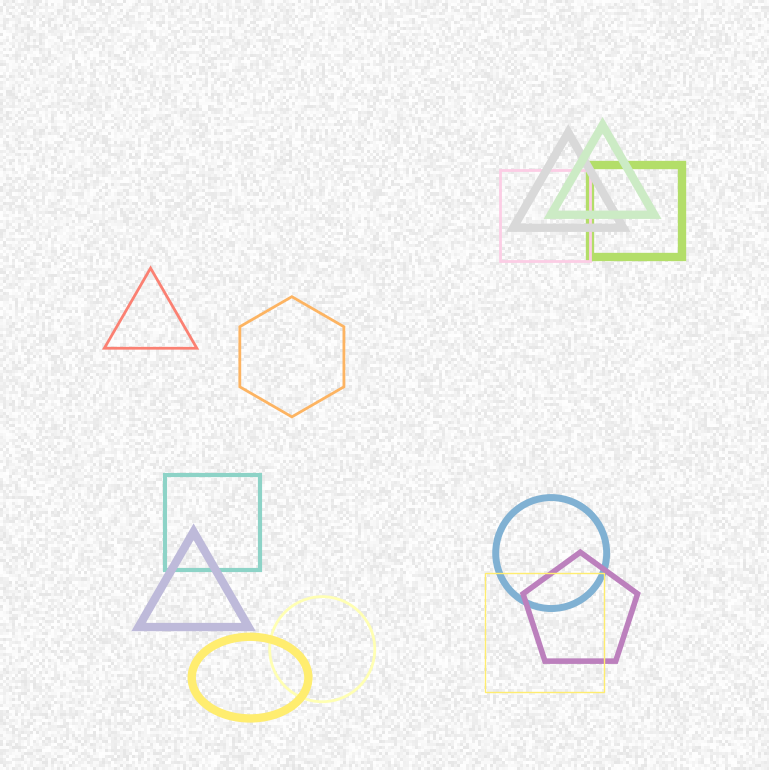[{"shape": "square", "thickness": 1.5, "radius": 0.31, "center": [0.276, 0.322]}, {"shape": "circle", "thickness": 1, "radius": 0.34, "center": [0.418, 0.157]}, {"shape": "triangle", "thickness": 3, "radius": 0.41, "center": [0.251, 0.227]}, {"shape": "triangle", "thickness": 1, "radius": 0.35, "center": [0.196, 0.582]}, {"shape": "circle", "thickness": 2.5, "radius": 0.36, "center": [0.716, 0.282]}, {"shape": "hexagon", "thickness": 1, "radius": 0.39, "center": [0.379, 0.537]}, {"shape": "square", "thickness": 3, "radius": 0.3, "center": [0.826, 0.726]}, {"shape": "square", "thickness": 1, "radius": 0.29, "center": [0.708, 0.72]}, {"shape": "triangle", "thickness": 3, "radius": 0.41, "center": [0.738, 0.745]}, {"shape": "pentagon", "thickness": 2, "radius": 0.39, "center": [0.754, 0.205]}, {"shape": "triangle", "thickness": 3, "radius": 0.39, "center": [0.783, 0.76]}, {"shape": "square", "thickness": 0.5, "radius": 0.39, "center": [0.707, 0.179]}, {"shape": "oval", "thickness": 3, "radius": 0.38, "center": [0.325, 0.12]}]